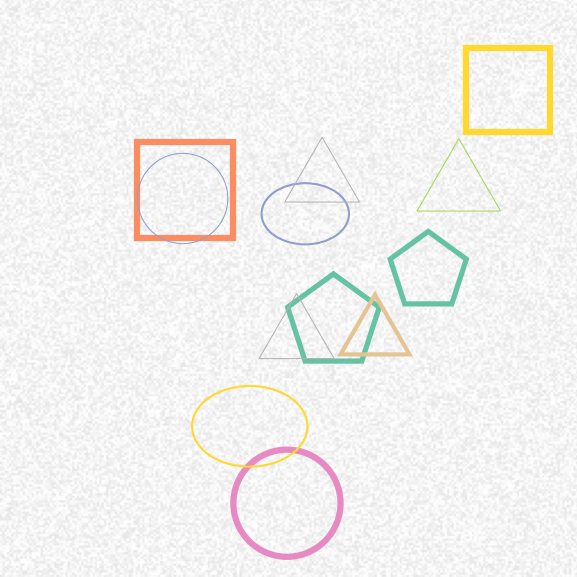[{"shape": "pentagon", "thickness": 2.5, "radius": 0.42, "center": [0.577, 0.441]}, {"shape": "pentagon", "thickness": 2.5, "radius": 0.35, "center": [0.742, 0.529]}, {"shape": "square", "thickness": 3, "radius": 0.42, "center": [0.32, 0.67]}, {"shape": "circle", "thickness": 0.5, "radius": 0.39, "center": [0.316, 0.655]}, {"shape": "oval", "thickness": 1, "radius": 0.38, "center": [0.529, 0.629]}, {"shape": "circle", "thickness": 3, "radius": 0.46, "center": [0.497, 0.128]}, {"shape": "triangle", "thickness": 0.5, "radius": 0.42, "center": [0.794, 0.675]}, {"shape": "oval", "thickness": 1, "radius": 0.5, "center": [0.432, 0.261]}, {"shape": "square", "thickness": 3, "radius": 0.36, "center": [0.879, 0.843]}, {"shape": "triangle", "thickness": 2, "radius": 0.34, "center": [0.649, 0.42]}, {"shape": "triangle", "thickness": 0.5, "radius": 0.38, "center": [0.514, 0.416]}, {"shape": "triangle", "thickness": 0.5, "radius": 0.37, "center": [0.558, 0.687]}]